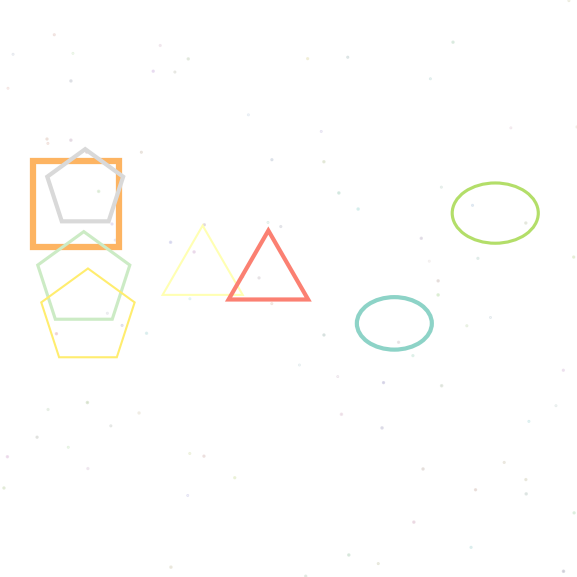[{"shape": "oval", "thickness": 2, "radius": 0.32, "center": [0.683, 0.439]}, {"shape": "triangle", "thickness": 1, "radius": 0.4, "center": [0.351, 0.529]}, {"shape": "triangle", "thickness": 2, "radius": 0.4, "center": [0.465, 0.52]}, {"shape": "square", "thickness": 3, "radius": 0.37, "center": [0.132, 0.646]}, {"shape": "oval", "thickness": 1.5, "radius": 0.37, "center": [0.858, 0.63]}, {"shape": "pentagon", "thickness": 2, "radius": 0.35, "center": [0.148, 0.672]}, {"shape": "pentagon", "thickness": 1.5, "radius": 0.42, "center": [0.145, 0.514]}, {"shape": "pentagon", "thickness": 1, "radius": 0.42, "center": [0.152, 0.449]}]